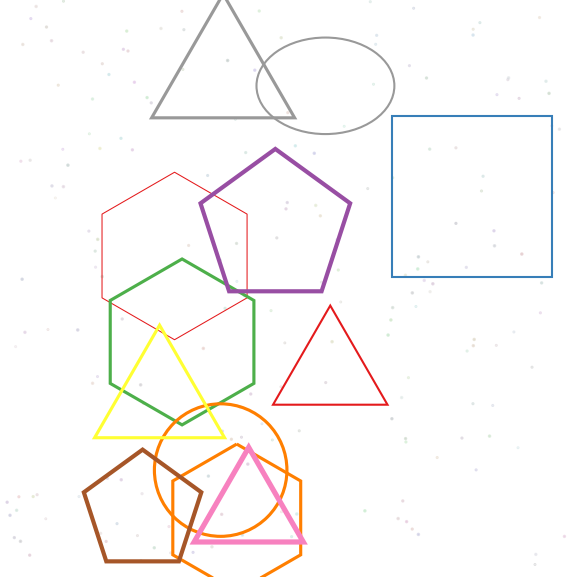[{"shape": "hexagon", "thickness": 0.5, "radius": 0.73, "center": [0.302, 0.556]}, {"shape": "triangle", "thickness": 1, "radius": 0.57, "center": [0.572, 0.356]}, {"shape": "square", "thickness": 1, "radius": 0.69, "center": [0.817, 0.659]}, {"shape": "hexagon", "thickness": 1.5, "radius": 0.72, "center": [0.315, 0.407]}, {"shape": "pentagon", "thickness": 2, "radius": 0.68, "center": [0.477, 0.605]}, {"shape": "circle", "thickness": 1.5, "radius": 0.57, "center": [0.382, 0.185]}, {"shape": "hexagon", "thickness": 1.5, "radius": 0.64, "center": [0.41, 0.102]}, {"shape": "triangle", "thickness": 1.5, "radius": 0.65, "center": [0.276, 0.306]}, {"shape": "pentagon", "thickness": 2, "radius": 0.53, "center": [0.247, 0.114]}, {"shape": "triangle", "thickness": 2.5, "radius": 0.55, "center": [0.431, 0.115]}, {"shape": "oval", "thickness": 1, "radius": 0.6, "center": [0.564, 0.851]}, {"shape": "triangle", "thickness": 1.5, "radius": 0.71, "center": [0.386, 0.867]}]